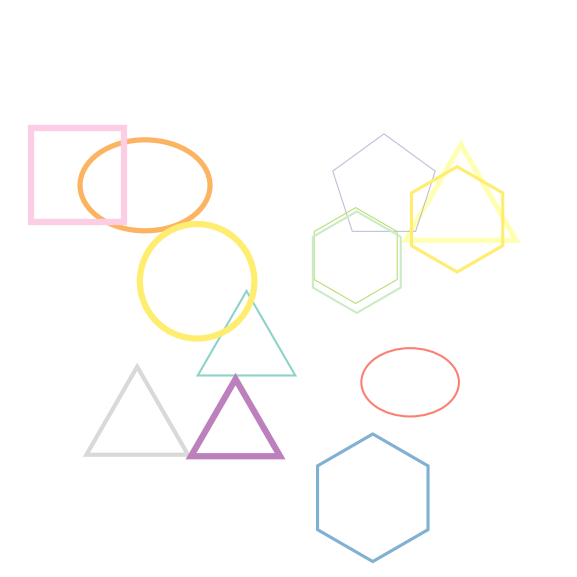[{"shape": "triangle", "thickness": 1, "radius": 0.49, "center": [0.427, 0.398]}, {"shape": "triangle", "thickness": 2.5, "radius": 0.55, "center": [0.798, 0.638]}, {"shape": "pentagon", "thickness": 0.5, "radius": 0.47, "center": [0.665, 0.674]}, {"shape": "oval", "thickness": 1, "radius": 0.42, "center": [0.71, 0.337]}, {"shape": "hexagon", "thickness": 1.5, "radius": 0.55, "center": [0.646, 0.137]}, {"shape": "oval", "thickness": 2.5, "radius": 0.56, "center": [0.251, 0.678]}, {"shape": "hexagon", "thickness": 0.5, "radius": 0.41, "center": [0.616, 0.557]}, {"shape": "square", "thickness": 3, "radius": 0.41, "center": [0.134, 0.697]}, {"shape": "triangle", "thickness": 2, "radius": 0.51, "center": [0.238, 0.263]}, {"shape": "triangle", "thickness": 3, "radius": 0.45, "center": [0.408, 0.254]}, {"shape": "hexagon", "thickness": 1, "radius": 0.44, "center": [0.618, 0.545]}, {"shape": "circle", "thickness": 3, "radius": 0.5, "center": [0.341, 0.512]}, {"shape": "hexagon", "thickness": 1.5, "radius": 0.46, "center": [0.792, 0.619]}]